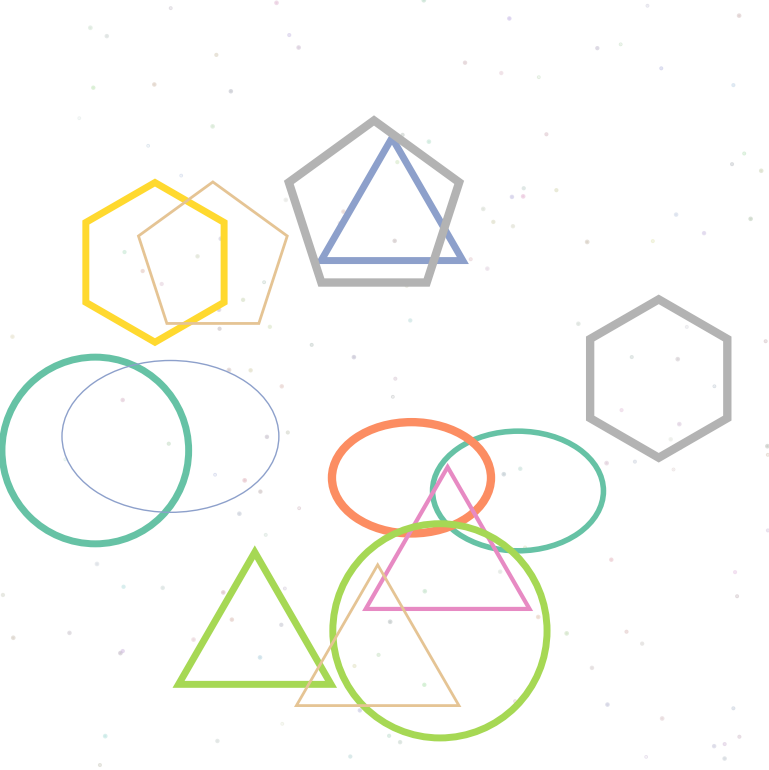[{"shape": "oval", "thickness": 2, "radius": 0.55, "center": [0.673, 0.362]}, {"shape": "circle", "thickness": 2.5, "radius": 0.61, "center": [0.124, 0.415]}, {"shape": "oval", "thickness": 3, "radius": 0.52, "center": [0.534, 0.379]}, {"shape": "oval", "thickness": 0.5, "radius": 0.7, "center": [0.221, 0.433]}, {"shape": "triangle", "thickness": 2.5, "radius": 0.53, "center": [0.509, 0.715]}, {"shape": "triangle", "thickness": 1.5, "radius": 0.61, "center": [0.581, 0.271]}, {"shape": "circle", "thickness": 2.5, "radius": 0.7, "center": [0.571, 0.181]}, {"shape": "triangle", "thickness": 2.5, "radius": 0.57, "center": [0.331, 0.168]}, {"shape": "hexagon", "thickness": 2.5, "radius": 0.52, "center": [0.201, 0.659]}, {"shape": "pentagon", "thickness": 1, "radius": 0.51, "center": [0.276, 0.662]}, {"shape": "triangle", "thickness": 1, "radius": 0.61, "center": [0.491, 0.145]}, {"shape": "hexagon", "thickness": 3, "radius": 0.51, "center": [0.855, 0.508]}, {"shape": "pentagon", "thickness": 3, "radius": 0.58, "center": [0.486, 0.727]}]